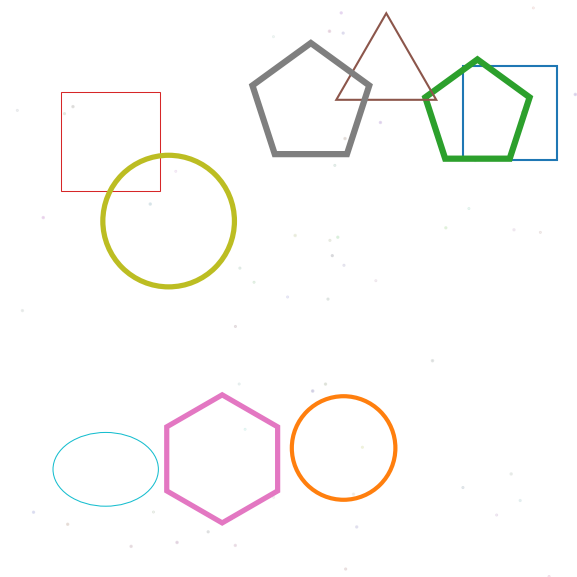[{"shape": "square", "thickness": 1, "radius": 0.4, "center": [0.883, 0.804]}, {"shape": "circle", "thickness": 2, "radius": 0.45, "center": [0.595, 0.223]}, {"shape": "pentagon", "thickness": 3, "radius": 0.47, "center": [0.827, 0.801]}, {"shape": "square", "thickness": 0.5, "radius": 0.43, "center": [0.191, 0.755]}, {"shape": "triangle", "thickness": 1, "radius": 0.5, "center": [0.669, 0.876]}, {"shape": "hexagon", "thickness": 2.5, "radius": 0.55, "center": [0.385, 0.205]}, {"shape": "pentagon", "thickness": 3, "radius": 0.53, "center": [0.538, 0.818]}, {"shape": "circle", "thickness": 2.5, "radius": 0.57, "center": [0.292, 0.616]}, {"shape": "oval", "thickness": 0.5, "radius": 0.46, "center": [0.183, 0.186]}]